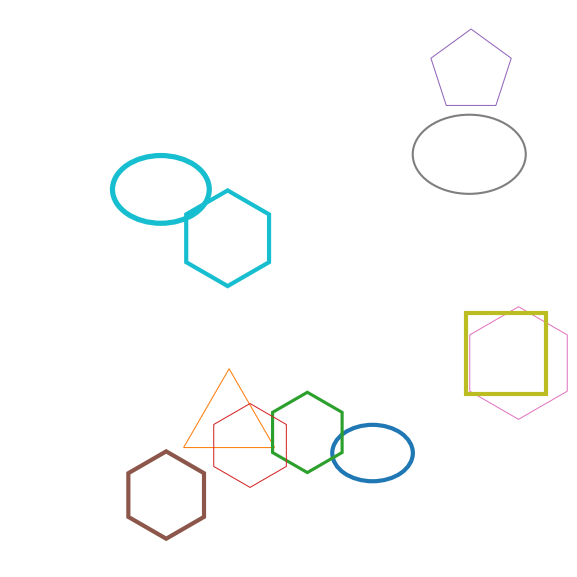[{"shape": "oval", "thickness": 2, "radius": 0.35, "center": [0.645, 0.215]}, {"shape": "triangle", "thickness": 0.5, "radius": 0.45, "center": [0.397, 0.27]}, {"shape": "hexagon", "thickness": 1.5, "radius": 0.35, "center": [0.532, 0.25]}, {"shape": "hexagon", "thickness": 0.5, "radius": 0.36, "center": [0.433, 0.228]}, {"shape": "pentagon", "thickness": 0.5, "radius": 0.37, "center": [0.816, 0.876]}, {"shape": "hexagon", "thickness": 2, "radius": 0.38, "center": [0.288, 0.142]}, {"shape": "hexagon", "thickness": 0.5, "radius": 0.49, "center": [0.898, 0.37]}, {"shape": "oval", "thickness": 1, "radius": 0.49, "center": [0.813, 0.732]}, {"shape": "square", "thickness": 2, "radius": 0.35, "center": [0.876, 0.387]}, {"shape": "oval", "thickness": 2.5, "radius": 0.42, "center": [0.279, 0.671]}, {"shape": "hexagon", "thickness": 2, "radius": 0.41, "center": [0.394, 0.587]}]